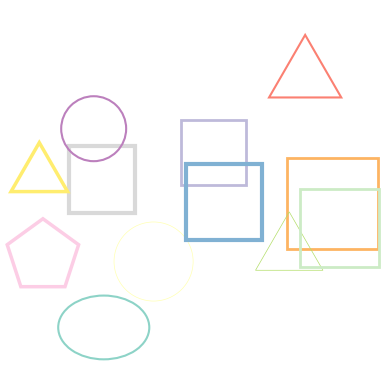[{"shape": "oval", "thickness": 1.5, "radius": 0.59, "center": [0.269, 0.149]}, {"shape": "circle", "thickness": 0.5, "radius": 0.51, "center": [0.399, 0.321]}, {"shape": "square", "thickness": 2, "radius": 0.42, "center": [0.554, 0.605]}, {"shape": "triangle", "thickness": 1.5, "radius": 0.54, "center": [0.793, 0.801]}, {"shape": "square", "thickness": 3, "radius": 0.49, "center": [0.582, 0.476]}, {"shape": "square", "thickness": 2, "radius": 0.59, "center": [0.864, 0.471]}, {"shape": "triangle", "thickness": 0.5, "radius": 0.51, "center": [0.751, 0.349]}, {"shape": "pentagon", "thickness": 2.5, "radius": 0.49, "center": [0.111, 0.334]}, {"shape": "square", "thickness": 3, "radius": 0.43, "center": [0.265, 0.534]}, {"shape": "circle", "thickness": 1.5, "radius": 0.42, "center": [0.243, 0.666]}, {"shape": "square", "thickness": 2, "radius": 0.51, "center": [0.881, 0.408]}, {"shape": "triangle", "thickness": 2.5, "radius": 0.42, "center": [0.102, 0.545]}]